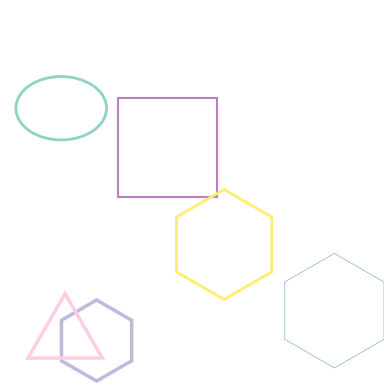[{"shape": "oval", "thickness": 2, "radius": 0.59, "center": [0.159, 0.719]}, {"shape": "hexagon", "thickness": 2.5, "radius": 0.53, "center": [0.251, 0.116]}, {"shape": "hexagon", "thickness": 0.5, "radius": 0.74, "center": [0.868, 0.193]}, {"shape": "triangle", "thickness": 2.5, "radius": 0.56, "center": [0.169, 0.126]}, {"shape": "square", "thickness": 1.5, "radius": 0.64, "center": [0.434, 0.616]}, {"shape": "hexagon", "thickness": 2, "radius": 0.71, "center": [0.582, 0.365]}]